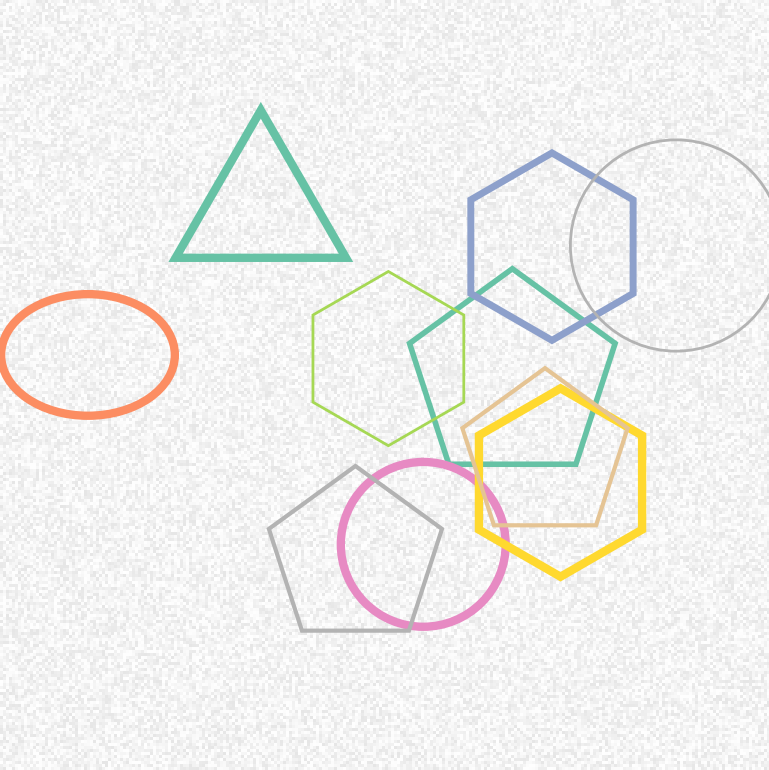[{"shape": "pentagon", "thickness": 2, "radius": 0.7, "center": [0.665, 0.511]}, {"shape": "triangle", "thickness": 3, "radius": 0.64, "center": [0.339, 0.729]}, {"shape": "oval", "thickness": 3, "radius": 0.56, "center": [0.114, 0.539]}, {"shape": "hexagon", "thickness": 2.5, "radius": 0.61, "center": [0.717, 0.68]}, {"shape": "circle", "thickness": 3, "radius": 0.54, "center": [0.55, 0.293]}, {"shape": "hexagon", "thickness": 1, "radius": 0.57, "center": [0.504, 0.534]}, {"shape": "hexagon", "thickness": 3, "radius": 0.61, "center": [0.728, 0.373]}, {"shape": "pentagon", "thickness": 1.5, "radius": 0.56, "center": [0.708, 0.409]}, {"shape": "circle", "thickness": 1, "radius": 0.69, "center": [0.878, 0.681]}, {"shape": "pentagon", "thickness": 1.5, "radius": 0.59, "center": [0.462, 0.277]}]